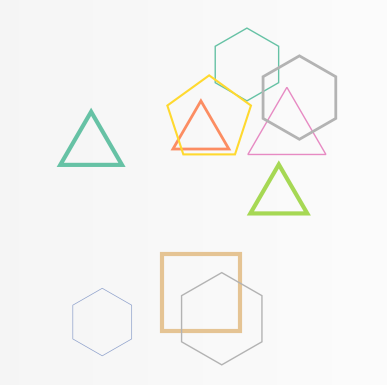[{"shape": "hexagon", "thickness": 1, "radius": 0.47, "center": [0.637, 0.833]}, {"shape": "triangle", "thickness": 3, "radius": 0.46, "center": [0.235, 0.618]}, {"shape": "triangle", "thickness": 2, "radius": 0.42, "center": [0.518, 0.655]}, {"shape": "hexagon", "thickness": 0.5, "radius": 0.44, "center": [0.264, 0.164]}, {"shape": "triangle", "thickness": 1, "radius": 0.58, "center": [0.74, 0.657]}, {"shape": "triangle", "thickness": 3, "radius": 0.42, "center": [0.72, 0.488]}, {"shape": "pentagon", "thickness": 1.5, "radius": 0.57, "center": [0.54, 0.691]}, {"shape": "square", "thickness": 3, "radius": 0.5, "center": [0.519, 0.241]}, {"shape": "hexagon", "thickness": 1, "radius": 0.6, "center": [0.572, 0.172]}, {"shape": "hexagon", "thickness": 2, "radius": 0.54, "center": [0.773, 0.747]}]